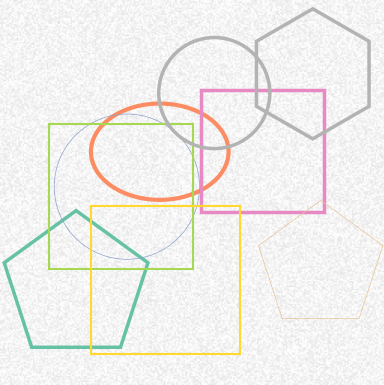[{"shape": "pentagon", "thickness": 2.5, "radius": 0.98, "center": [0.198, 0.257]}, {"shape": "oval", "thickness": 3, "radius": 0.89, "center": [0.415, 0.606]}, {"shape": "circle", "thickness": 0.5, "radius": 0.94, "center": [0.33, 0.515]}, {"shape": "square", "thickness": 2.5, "radius": 0.79, "center": [0.682, 0.608]}, {"shape": "square", "thickness": 1.5, "radius": 0.94, "center": [0.315, 0.489]}, {"shape": "square", "thickness": 1.5, "radius": 0.96, "center": [0.429, 0.273]}, {"shape": "pentagon", "thickness": 0.5, "radius": 0.85, "center": [0.833, 0.31]}, {"shape": "hexagon", "thickness": 2.5, "radius": 0.84, "center": [0.812, 0.808]}, {"shape": "circle", "thickness": 2.5, "radius": 0.72, "center": [0.557, 0.758]}]